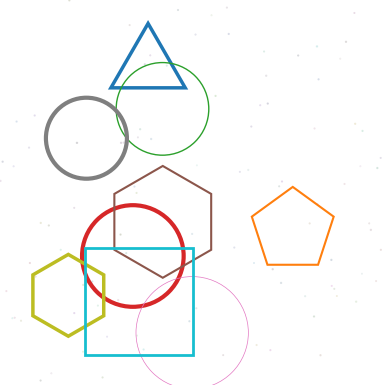[{"shape": "triangle", "thickness": 2.5, "radius": 0.56, "center": [0.385, 0.828]}, {"shape": "pentagon", "thickness": 1.5, "radius": 0.56, "center": [0.76, 0.403]}, {"shape": "circle", "thickness": 1, "radius": 0.6, "center": [0.422, 0.717]}, {"shape": "circle", "thickness": 3, "radius": 0.66, "center": [0.345, 0.335]}, {"shape": "hexagon", "thickness": 1.5, "radius": 0.73, "center": [0.423, 0.424]}, {"shape": "circle", "thickness": 0.5, "radius": 0.73, "center": [0.499, 0.136]}, {"shape": "circle", "thickness": 3, "radius": 0.53, "center": [0.224, 0.641]}, {"shape": "hexagon", "thickness": 2.5, "radius": 0.53, "center": [0.177, 0.233]}, {"shape": "square", "thickness": 2, "radius": 0.7, "center": [0.361, 0.216]}]